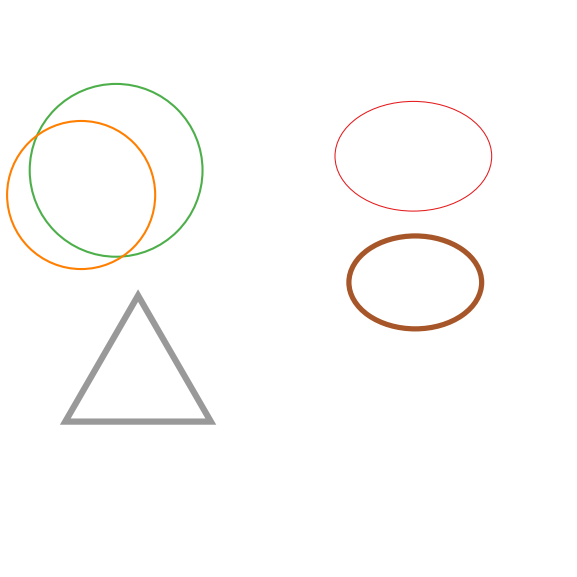[{"shape": "oval", "thickness": 0.5, "radius": 0.68, "center": [0.716, 0.729]}, {"shape": "circle", "thickness": 1, "radius": 0.75, "center": [0.201, 0.704]}, {"shape": "circle", "thickness": 1, "radius": 0.64, "center": [0.141, 0.661]}, {"shape": "oval", "thickness": 2.5, "radius": 0.57, "center": [0.719, 0.51]}, {"shape": "triangle", "thickness": 3, "radius": 0.73, "center": [0.239, 0.342]}]